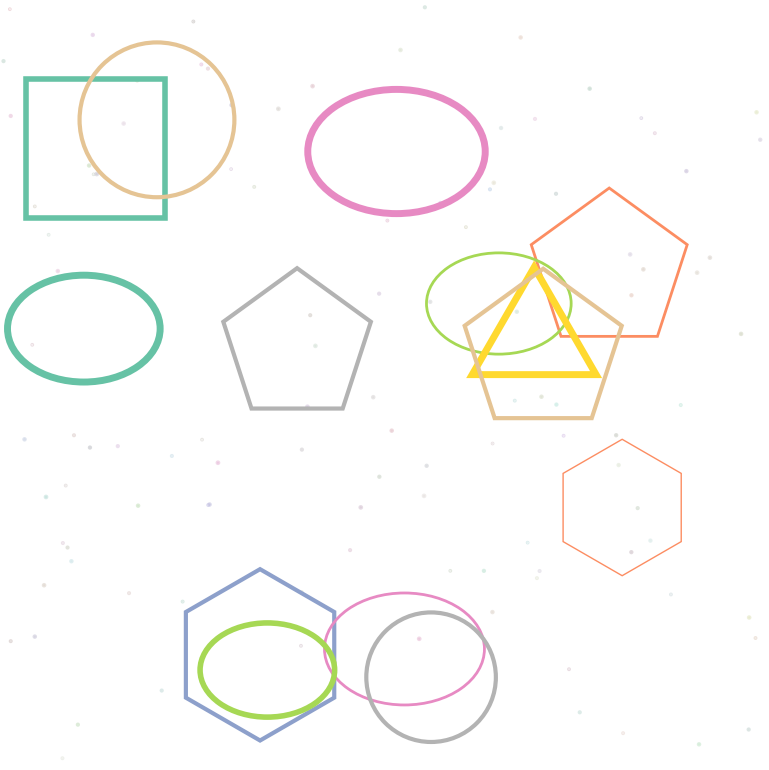[{"shape": "square", "thickness": 2, "radius": 0.45, "center": [0.124, 0.807]}, {"shape": "oval", "thickness": 2.5, "radius": 0.5, "center": [0.109, 0.573]}, {"shape": "pentagon", "thickness": 1, "radius": 0.53, "center": [0.791, 0.649]}, {"shape": "hexagon", "thickness": 0.5, "radius": 0.44, "center": [0.808, 0.341]}, {"shape": "hexagon", "thickness": 1.5, "radius": 0.56, "center": [0.338, 0.15]}, {"shape": "oval", "thickness": 2.5, "radius": 0.58, "center": [0.515, 0.803]}, {"shape": "oval", "thickness": 1, "radius": 0.52, "center": [0.525, 0.157]}, {"shape": "oval", "thickness": 2, "radius": 0.44, "center": [0.347, 0.13]}, {"shape": "oval", "thickness": 1, "radius": 0.47, "center": [0.648, 0.606]}, {"shape": "triangle", "thickness": 2.5, "radius": 0.46, "center": [0.694, 0.56]}, {"shape": "pentagon", "thickness": 1.5, "radius": 0.54, "center": [0.705, 0.544]}, {"shape": "circle", "thickness": 1.5, "radius": 0.5, "center": [0.204, 0.844]}, {"shape": "pentagon", "thickness": 1.5, "radius": 0.5, "center": [0.386, 0.551]}, {"shape": "circle", "thickness": 1.5, "radius": 0.42, "center": [0.56, 0.121]}]